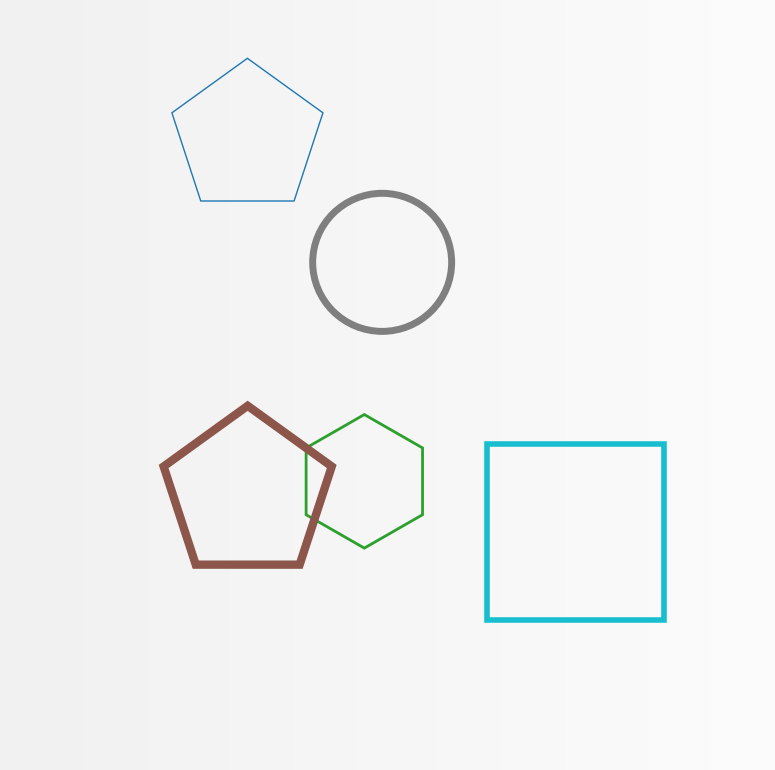[{"shape": "pentagon", "thickness": 0.5, "radius": 0.51, "center": [0.319, 0.822]}, {"shape": "hexagon", "thickness": 1, "radius": 0.43, "center": [0.47, 0.375]}, {"shape": "pentagon", "thickness": 3, "radius": 0.57, "center": [0.32, 0.359]}, {"shape": "circle", "thickness": 2.5, "radius": 0.45, "center": [0.493, 0.659]}, {"shape": "square", "thickness": 2, "radius": 0.57, "center": [0.742, 0.309]}]